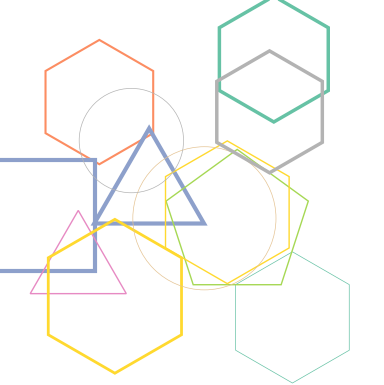[{"shape": "hexagon", "thickness": 0.5, "radius": 0.85, "center": [0.76, 0.176]}, {"shape": "hexagon", "thickness": 2.5, "radius": 0.82, "center": [0.711, 0.846]}, {"shape": "hexagon", "thickness": 1.5, "radius": 0.81, "center": [0.258, 0.735]}, {"shape": "square", "thickness": 3, "radius": 0.72, "center": [0.101, 0.44]}, {"shape": "triangle", "thickness": 3, "radius": 0.82, "center": [0.387, 0.502]}, {"shape": "triangle", "thickness": 1, "radius": 0.72, "center": [0.203, 0.309]}, {"shape": "pentagon", "thickness": 1, "radius": 0.97, "center": [0.616, 0.418]}, {"shape": "hexagon", "thickness": 2, "radius": 1.0, "center": [0.298, 0.23]}, {"shape": "hexagon", "thickness": 1, "radius": 0.93, "center": [0.59, 0.449]}, {"shape": "circle", "thickness": 0.5, "radius": 0.93, "center": [0.531, 0.433]}, {"shape": "hexagon", "thickness": 2.5, "radius": 0.79, "center": [0.7, 0.709]}, {"shape": "circle", "thickness": 0.5, "radius": 0.68, "center": [0.341, 0.635]}]